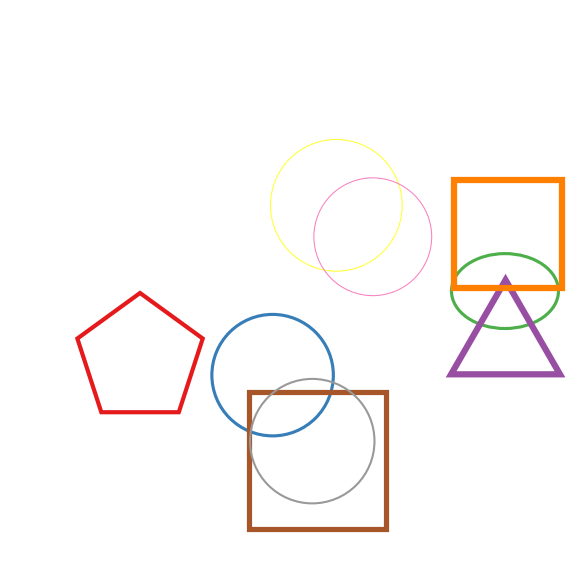[{"shape": "pentagon", "thickness": 2, "radius": 0.57, "center": [0.243, 0.378]}, {"shape": "circle", "thickness": 1.5, "radius": 0.53, "center": [0.472, 0.35]}, {"shape": "oval", "thickness": 1.5, "radius": 0.46, "center": [0.874, 0.495]}, {"shape": "triangle", "thickness": 3, "radius": 0.54, "center": [0.875, 0.405]}, {"shape": "square", "thickness": 3, "radius": 0.47, "center": [0.88, 0.594]}, {"shape": "circle", "thickness": 0.5, "radius": 0.57, "center": [0.582, 0.644]}, {"shape": "square", "thickness": 2.5, "radius": 0.59, "center": [0.55, 0.202]}, {"shape": "circle", "thickness": 0.5, "radius": 0.51, "center": [0.646, 0.589]}, {"shape": "circle", "thickness": 1, "radius": 0.54, "center": [0.541, 0.235]}]